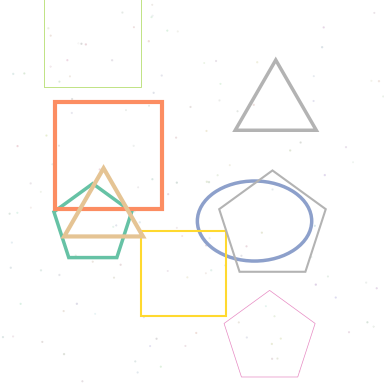[{"shape": "pentagon", "thickness": 2.5, "radius": 0.53, "center": [0.241, 0.417]}, {"shape": "square", "thickness": 3, "radius": 0.7, "center": [0.282, 0.596]}, {"shape": "oval", "thickness": 2.5, "radius": 0.74, "center": [0.661, 0.426]}, {"shape": "pentagon", "thickness": 0.5, "radius": 0.62, "center": [0.7, 0.121]}, {"shape": "square", "thickness": 0.5, "radius": 0.63, "center": [0.24, 0.899]}, {"shape": "square", "thickness": 1.5, "radius": 0.55, "center": [0.476, 0.29]}, {"shape": "triangle", "thickness": 3, "radius": 0.59, "center": [0.269, 0.445]}, {"shape": "pentagon", "thickness": 1.5, "radius": 0.73, "center": [0.708, 0.412]}, {"shape": "triangle", "thickness": 2.5, "radius": 0.61, "center": [0.716, 0.722]}]